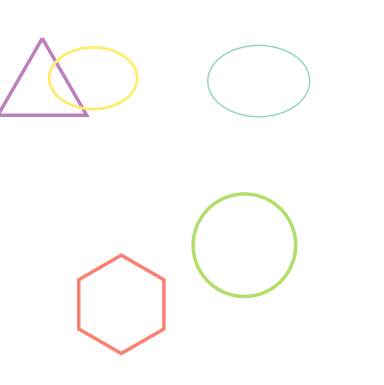[{"shape": "oval", "thickness": 1, "radius": 0.66, "center": [0.672, 0.789]}, {"shape": "hexagon", "thickness": 2.5, "radius": 0.64, "center": [0.315, 0.21]}, {"shape": "circle", "thickness": 2.5, "radius": 0.67, "center": [0.635, 0.363]}, {"shape": "triangle", "thickness": 2.5, "radius": 0.67, "center": [0.11, 0.767]}, {"shape": "oval", "thickness": 2, "radius": 0.57, "center": [0.242, 0.797]}]